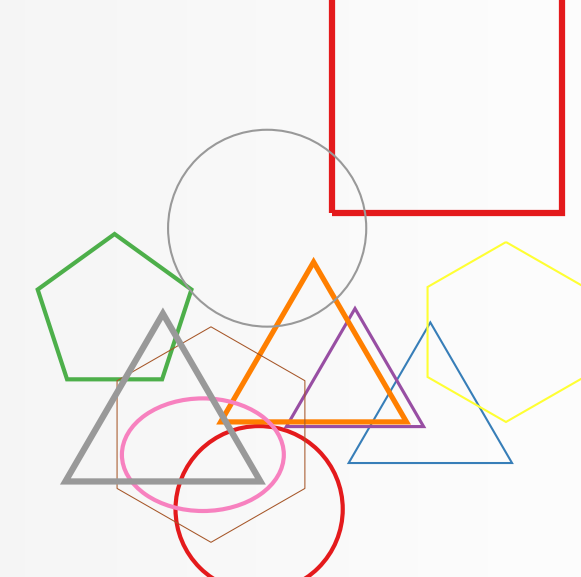[{"shape": "circle", "thickness": 2, "radius": 0.72, "center": [0.446, 0.117]}, {"shape": "square", "thickness": 3, "radius": 0.99, "center": [0.768, 0.829]}, {"shape": "triangle", "thickness": 1, "radius": 0.81, "center": [0.74, 0.279]}, {"shape": "pentagon", "thickness": 2, "radius": 0.7, "center": [0.197, 0.455]}, {"shape": "triangle", "thickness": 1.5, "radius": 0.68, "center": [0.611, 0.329]}, {"shape": "triangle", "thickness": 2.5, "radius": 0.92, "center": [0.54, 0.361]}, {"shape": "hexagon", "thickness": 1, "radius": 0.78, "center": [0.871, 0.424]}, {"shape": "hexagon", "thickness": 0.5, "radius": 0.93, "center": [0.363, 0.247]}, {"shape": "oval", "thickness": 2, "radius": 0.7, "center": [0.349, 0.212]}, {"shape": "circle", "thickness": 1, "radius": 0.85, "center": [0.46, 0.604]}, {"shape": "triangle", "thickness": 3, "radius": 0.97, "center": [0.28, 0.262]}]